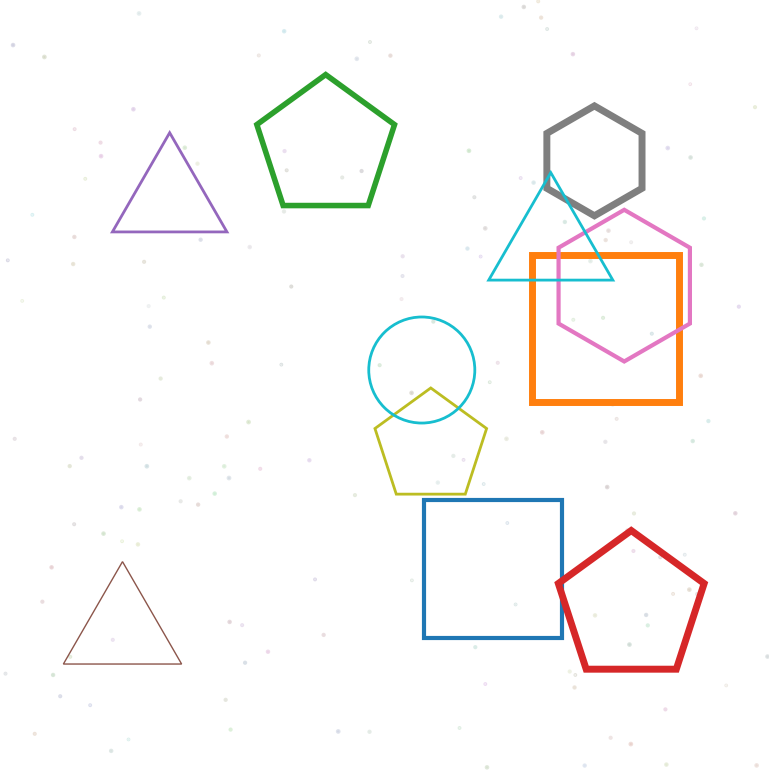[{"shape": "square", "thickness": 1.5, "radius": 0.45, "center": [0.641, 0.261]}, {"shape": "square", "thickness": 2.5, "radius": 0.48, "center": [0.787, 0.573]}, {"shape": "pentagon", "thickness": 2, "radius": 0.47, "center": [0.423, 0.809]}, {"shape": "pentagon", "thickness": 2.5, "radius": 0.5, "center": [0.82, 0.211]}, {"shape": "triangle", "thickness": 1, "radius": 0.43, "center": [0.22, 0.742]}, {"shape": "triangle", "thickness": 0.5, "radius": 0.44, "center": [0.159, 0.182]}, {"shape": "hexagon", "thickness": 1.5, "radius": 0.49, "center": [0.811, 0.629]}, {"shape": "hexagon", "thickness": 2.5, "radius": 0.36, "center": [0.772, 0.791]}, {"shape": "pentagon", "thickness": 1, "radius": 0.38, "center": [0.559, 0.42]}, {"shape": "circle", "thickness": 1, "radius": 0.34, "center": [0.548, 0.519]}, {"shape": "triangle", "thickness": 1, "radius": 0.47, "center": [0.715, 0.683]}]